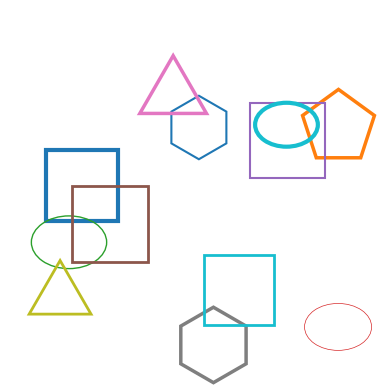[{"shape": "hexagon", "thickness": 1.5, "radius": 0.41, "center": [0.517, 0.669]}, {"shape": "square", "thickness": 3, "radius": 0.46, "center": [0.213, 0.519]}, {"shape": "pentagon", "thickness": 2.5, "radius": 0.49, "center": [0.879, 0.67]}, {"shape": "oval", "thickness": 1, "radius": 0.49, "center": [0.179, 0.371]}, {"shape": "oval", "thickness": 0.5, "radius": 0.44, "center": [0.878, 0.151]}, {"shape": "square", "thickness": 1.5, "radius": 0.49, "center": [0.747, 0.634]}, {"shape": "square", "thickness": 2, "radius": 0.5, "center": [0.287, 0.418]}, {"shape": "triangle", "thickness": 2.5, "radius": 0.5, "center": [0.45, 0.755]}, {"shape": "hexagon", "thickness": 2.5, "radius": 0.49, "center": [0.554, 0.104]}, {"shape": "triangle", "thickness": 2, "radius": 0.46, "center": [0.156, 0.23]}, {"shape": "square", "thickness": 2, "radius": 0.45, "center": [0.62, 0.247]}, {"shape": "oval", "thickness": 3, "radius": 0.41, "center": [0.744, 0.676]}]